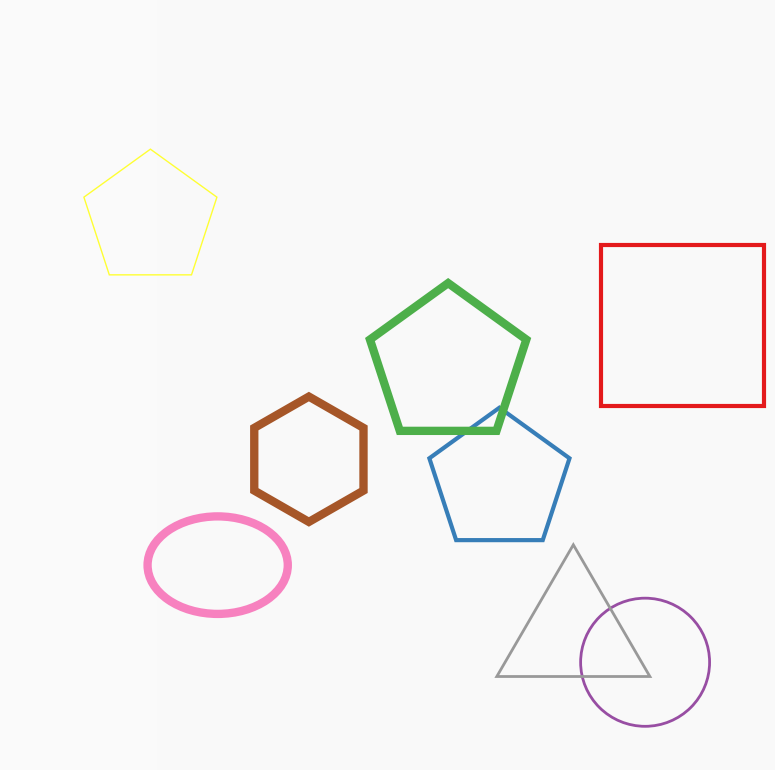[{"shape": "square", "thickness": 1.5, "radius": 0.52, "center": [0.88, 0.577]}, {"shape": "pentagon", "thickness": 1.5, "radius": 0.48, "center": [0.644, 0.375]}, {"shape": "pentagon", "thickness": 3, "radius": 0.53, "center": [0.578, 0.526]}, {"shape": "circle", "thickness": 1, "radius": 0.42, "center": [0.832, 0.14]}, {"shape": "pentagon", "thickness": 0.5, "radius": 0.45, "center": [0.194, 0.716]}, {"shape": "hexagon", "thickness": 3, "radius": 0.41, "center": [0.399, 0.404]}, {"shape": "oval", "thickness": 3, "radius": 0.45, "center": [0.281, 0.266]}, {"shape": "triangle", "thickness": 1, "radius": 0.57, "center": [0.74, 0.178]}]